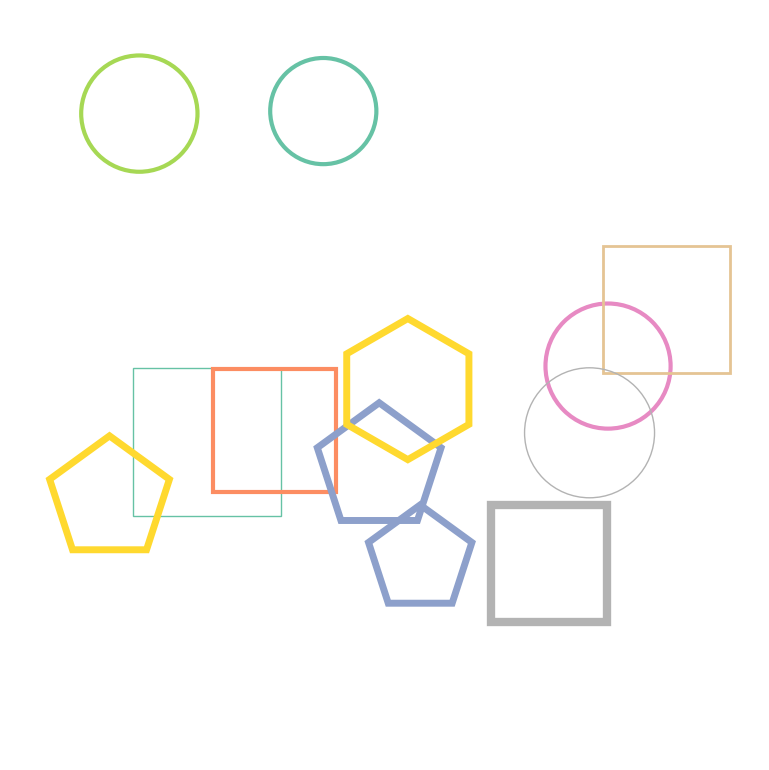[{"shape": "circle", "thickness": 1.5, "radius": 0.34, "center": [0.42, 0.856]}, {"shape": "square", "thickness": 0.5, "radius": 0.48, "center": [0.269, 0.426]}, {"shape": "square", "thickness": 1.5, "radius": 0.4, "center": [0.357, 0.441]}, {"shape": "pentagon", "thickness": 2.5, "radius": 0.42, "center": [0.492, 0.392]}, {"shape": "pentagon", "thickness": 2.5, "radius": 0.35, "center": [0.546, 0.274]}, {"shape": "circle", "thickness": 1.5, "radius": 0.41, "center": [0.79, 0.525]}, {"shape": "circle", "thickness": 1.5, "radius": 0.38, "center": [0.181, 0.852]}, {"shape": "hexagon", "thickness": 2.5, "radius": 0.46, "center": [0.53, 0.495]}, {"shape": "pentagon", "thickness": 2.5, "radius": 0.41, "center": [0.142, 0.352]}, {"shape": "square", "thickness": 1, "radius": 0.41, "center": [0.866, 0.598]}, {"shape": "square", "thickness": 3, "radius": 0.38, "center": [0.713, 0.268]}, {"shape": "circle", "thickness": 0.5, "radius": 0.42, "center": [0.766, 0.438]}]